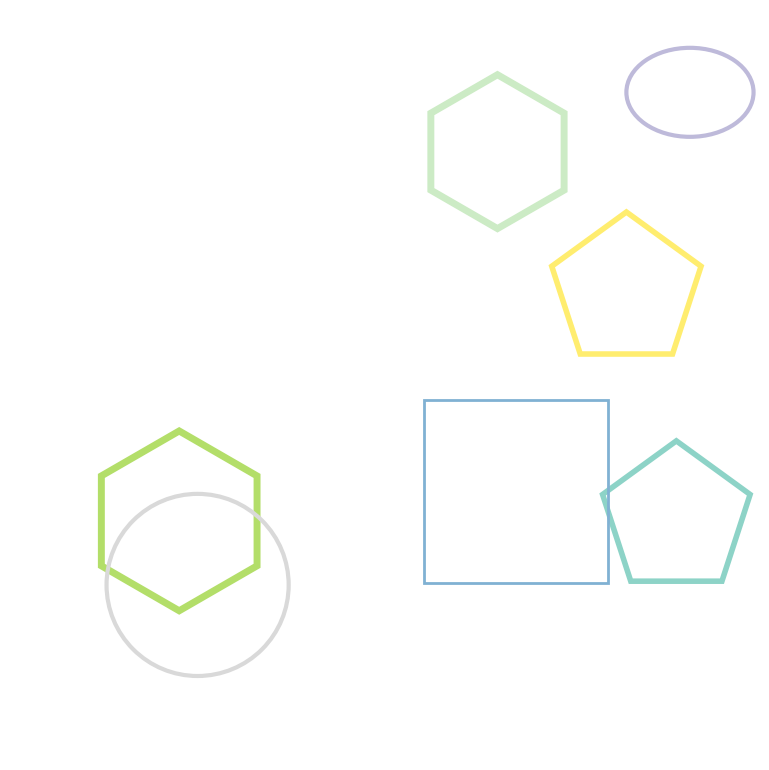[{"shape": "pentagon", "thickness": 2, "radius": 0.5, "center": [0.878, 0.327]}, {"shape": "oval", "thickness": 1.5, "radius": 0.41, "center": [0.896, 0.88]}, {"shape": "square", "thickness": 1, "radius": 0.59, "center": [0.67, 0.362]}, {"shape": "hexagon", "thickness": 2.5, "radius": 0.58, "center": [0.233, 0.324]}, {"shape": "circle", "thickness": 1.5, "radius": 0.59, "center": [0.257, 0.24]}, {"shape": "hexagon", "thickness": 2.5, "radius": 0.5, "center": [0.646, 0.803]}, {"shape": "pentagon", "thickness": 2, "radius": 0.51, "center": [0.814, 0.623]}]